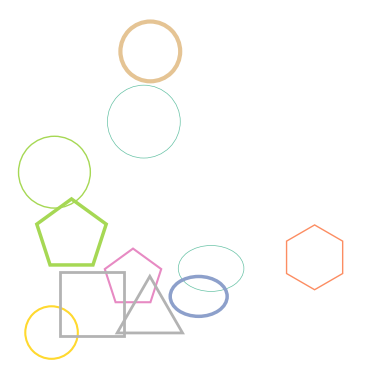[{"shape": "circle", "thickness": 0.5, "radius": 0.47, "center": [0.374, 0.684]}, {"shape": "oval", "thickness": 0.5, "radius": 0.43, "center": [0.548, 0.303]}, {"shape": "hexagon", "thickness": 1, "radius": 0.42, "center": [0.817, 0.332]}, {"shape": "oval", "thickness": 2.5, "radius": 0.37, "center": [0.516, 0.23]}, {"shape": "pentagon", "thickness": 1.5, "radius": 0.39, "center": [0.345, 0.277]}, {"shape": "pentagon", "thickness": 2.5, "radius": 0.47, "center": [0.186, 0.388]}, {"shape": "circle", "thickness": 1, "radius": 0.47, "center": [0.141, 0.553]}, {"shape": "circle", "thickness": 1.5, "radius": 0.34, "center": [0.134, 0.136]}, {"shape": "circle", "thickness": 3, "radius": 0.39, "center": [0.39, 0.866]}, {"shape": "triangle", "thickness": 2, "radius": 0.49, "center": [0.389, 0.184]}, {"shape": "square", "thickness": 2, "radius": 0.42, "center": [0.238, 0.21]}]